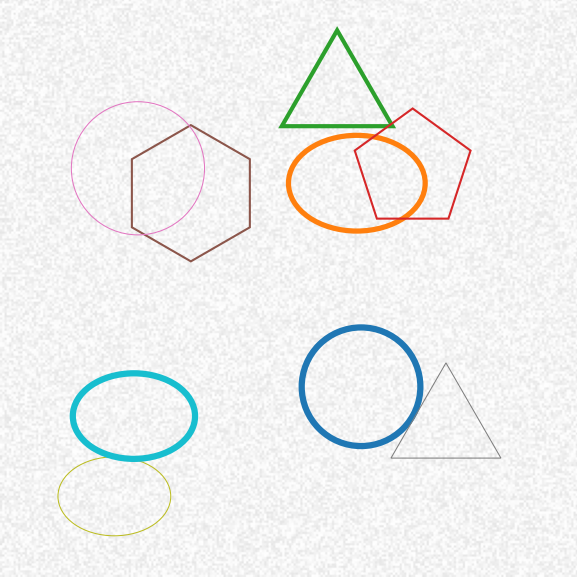[{"shape": "circle", "thickness": 3, "radius": 0.51, "center": [0.625, 0.329]}, {"shape": "oval", "thickness": 2.5, "radius": 0.59, "center": [0.618, 0.682]}, {"shape": "triangle", "thickness": 2, "radius": 0.55, "center": [0.584, 0.836]}, {"shape": "pentagon", "thickness": 1, "radius": 0.53, "center": [0.715, 0.706]}, {"shape": "hexagon", "thickness": 1, "radius": 0.59, "center": [0.33, 0.665]}, {"shape": "circle", "thickness": 0.5, "radius": 0.58, "center": [0.239, 0.708]}, {"shape": "triangle", "thickness": 0.5, "radius": 0.55, "center": [0.772, 0.261]}, {"shape": "oval", "thickness": 0.5, "radius": 0.49, "center": [0.198, 0.14]}, {"shape": "oval", "thickness": 3, "radius": 0.53, "center": [0.232, 0.279]}]